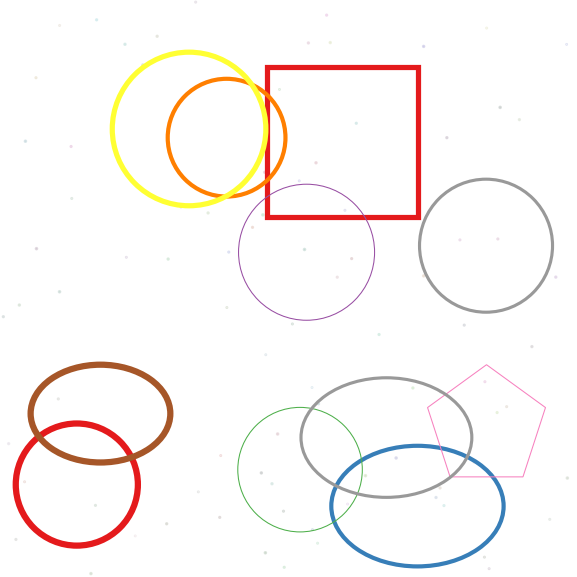[{"shape": "circle", "thickness": 3, "radius": 0.53, "center": [0.133, 0.16]}, {"shape": "square", "thickness": 2.5, "radius": 0.65, "center": [0.593, 0.753]}, {"shape": "oval", "thickness": 2, "radius": 0.75, "center": [0.723, 0.123]}, {"shape": "circle", "thickness": 0.5, "radius": 0.54, "center": [0.52, 0.186]}, {"shape": "circle", "thickness": 0.5, "radius": 0.59, "center": [0.531, 0.562]}, {"shape": "circle", "thickness": 2, "radius": 0.51, "center": [0.392, 0.761]}, {"shape": "circle", "thickness": 2.5, "radius": 0.66, "center": [0.327, 0.776]}, {"shape": "oval", "thickness": 3, "radius": 0.6, "center": [0.174, 0.283]}, {"shape": "pentagon", "thickness": 0.5, "radius": 0.54, "center": [0.842, 0.26]}, {"shape": "circle", "thickness": 1.5, "radius": 0.58, "center": [0.842, 0.574]}, {"shape": "oval", "thickness": 1.5, "radius": 0.74, "center": [0.669, 0.241]}]